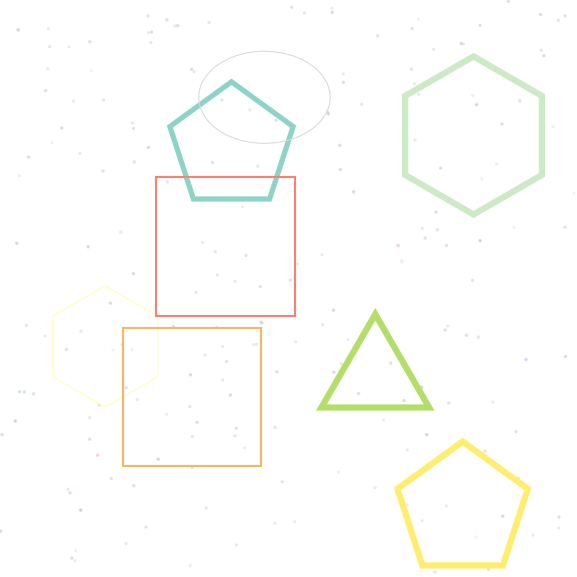[{"shape": "pentagon", "thickness": 2.5, "radius": 0.56, "center": [0.401, 0.745]}, {"shape": "hexagon", "thickness": 0.5, "radius": 0.53, "center": [0.182, 0.399]}, {"shape": "square", "thickness": 1, "radius": 0.6, "center": [0.391, 0.572]}, {"shape": "square", "thickness": 1, "radius": 0.6, "center": [0.332, 0.312]}, {"shape": "triangle", "thickness": 3, "radius": 0.54, "center": [0.65, 0.347]}, {"shape": "oval", "thickness": 0.5, "radius": 0.57, "center": [0.458, 0.831]}, {"shape": "hexagon", "thickness": 3, "radius": 0.68, "center": [0.82, 0.765]}, {"shape": "pentagon", "thickness": 3, "radius": 0.59, "center": [0.801, 0.116]}]